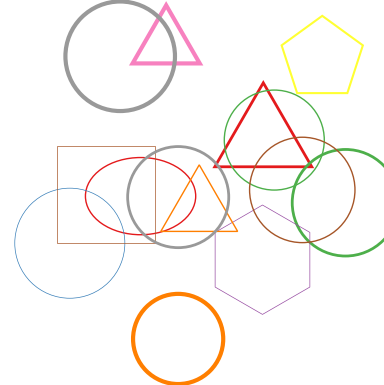[{"shape": "oval", "thickness": 1, "radius": 0.72, "center": [0.365, 0.491]}, {"shape": "triangle", "thickness": 2, "radius": 0.73, "center": [0.684, 0.64]}, {"shape": "circle", "thickness": 0.5, "radius": 0.71, "center": [0.181, 0.368]}, {"shape": "circle", "thickness": 1, "radius": 0.65, "center": [0.712, 0.636]}, {"shape": "circle", "thickness": 2, "radius": 0.69, "center": [0.897, 0.473]}, {"shape": "hexagon", "thickness": 0.5, "radius": 0.71, "center": [0.682, 0.325]}, {"shape": "circle", "thickness": 3, "radius": 0.59, "center": [0.463, 0.12]}, {"shape": "triangle", "thickness": 1, "radius": 0.58, "center": [0.517, 0.457]}, {"shape": "pentagon", "thickness": 1.5, "radius": 0.55, "center": [0.837, 0.848]}, {"shape": "circle", "thickness": 1, "radius": 0.68, "center": [0.785, 0.507]}, {"shape": "square", "thickness": 0.5, "radius": 0.63, "center": [0.275, 0.495]}, {"shape": "triangle", "thickness": 3, "radius": 0.5, "center": [0.432, 0.886]}, {"shape": "circle", "thickness": 2, "radius": 0.66, "center": [0.463, 0.488]}, {"shape": "circle", "thickness": 3, "radius": 0.71, "center": [0.312, 0.854]}]